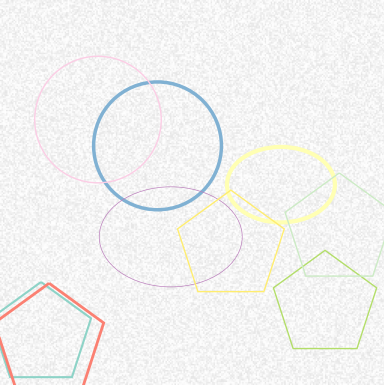[{"shape": "pentagon", "thickness": 1.5, "radius": 0.68, "center": [0.107, 0.131]}, {"shape": "oval", "thickness": 3, "radius": 0.7, "center": [0.73, 0.52]}, {"shape": "pentagon", "thickness": 2, "radius": 0.75, "center": [0.127, 0.115]}, {"shape": "circle", "thickness": 2.5, "radius": 0.83, "center": [0.409, 0.621]}, {"shape": "pentagon", "thickness": 1, "radius": 0.71, "center": [0.844, 0.209]}, {"shape": "circle", "thickness": 1, "radius": 0.82, "center": [0.254, 0.689]}, {"shape": "oval", "thickness": 0.5, "radius": 0.93, "center": [0.444, 0.385]}, {"shape": "pentagon", "thickness": 1, "radius": 0.74, "center": [0.881, 0.403]}, {"shape": "pentagon", "thickness": 1, "radius": 0.73, "center": [0.6, 0.36]}]